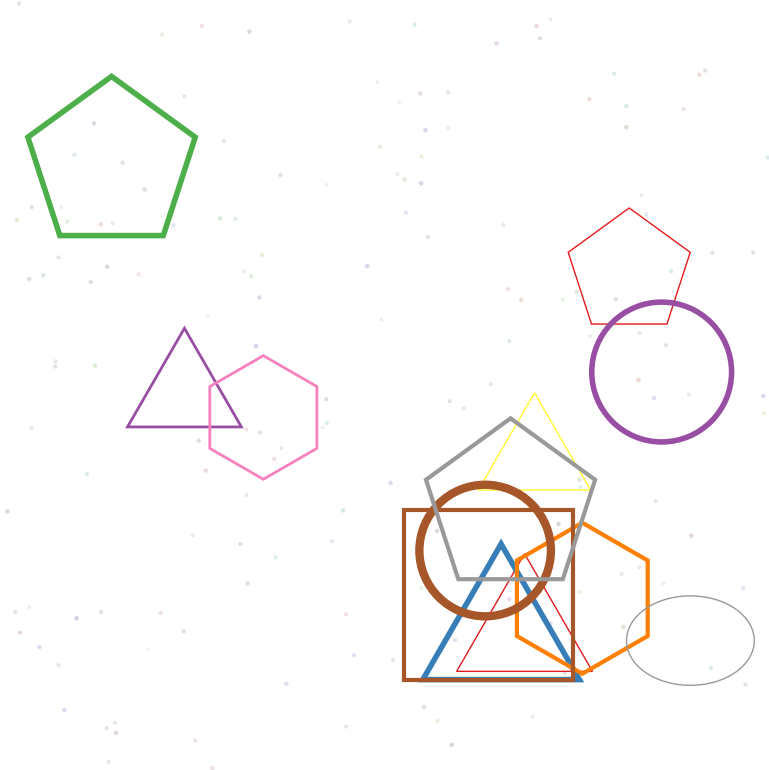[{"shape": "pentagon", "thickness": 0.5, "radius": 0.42, "center": [0.817, 0.647]}, {"shape": "triangle", "thickness": 0.5, "radius": 0.51, "center": [0.681, 0.179]}, {"shape": "triangle", "thickness": 2, "radius": 0.59, "center": [0.651, 0.176]}, {"shape": "pentagon", "thickness": 2, "radius": 0.57, "center": [0.145, 0.786]}, {"shape": "circle", "thickness": 2, "radius": 0.45, "center": [0.859, 0.517]}, {"shape": "triangle", "thickness": 1, "radius": 0.43, "center": [0.24, 0.488]}, {"shape": "hexagon", "thickness": 1.5, "radius": 0.49, "center": [0.756, 0.223]}, {"shape": "triangle", "thickness": 0.5, "radius": 0.42, "center": [0.694, 0.406]}, {"shape": "square", "thickness": 1.5, "radius": 0.55, "center": [0.634, 0.227]}, {"shape": "circle", "thickness": 3, "radius": 0.43, "center": [0.63, 0.285]}, {"shape": "hexagon", "thickness": 1, "radius": 0.4, "center": [0.342, 0.458]}, {"shape": "pentagon", "thickness": 1.5, "radius": 0.58, "center": [0.663, 0.341]}, {"shape": "oval", "thickness": 0.5, "radius": 0.41, "center": [0.897, 0.168]}]